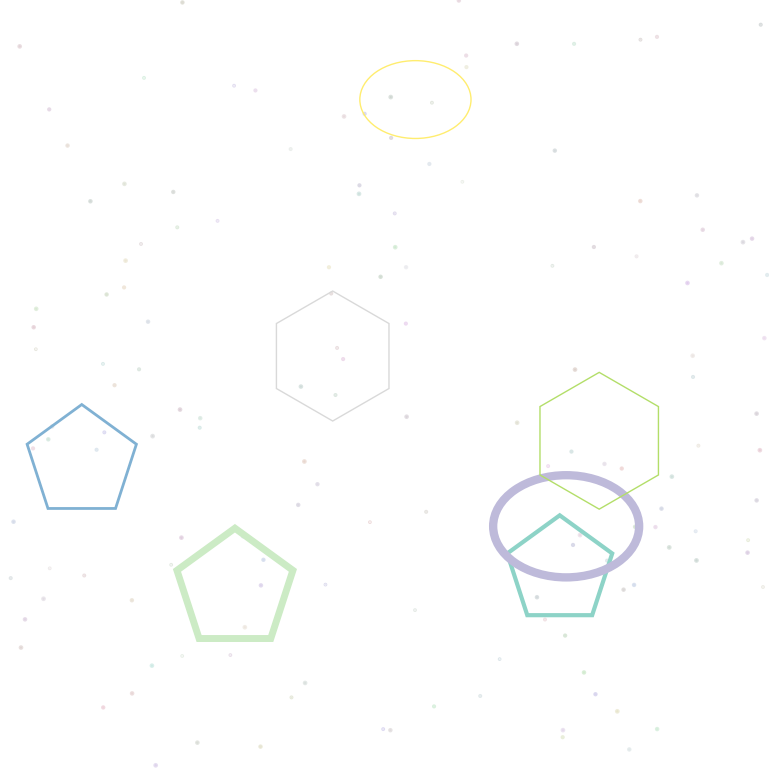[{"shape": "pentagon", "thickness": 1.5, "radius": 0.36, "center": [0.727, 0.259]}, {"shape": "oval", "thickness": 3, "radius": 0.47, "center": [0.735, 0.316]}, {"shape": "pentagon", "thickness": 1, "radius": 0.37, "center": [0.106, 0.4]}, {"shape": "hexagon", "thickness": 0.5, "radius": 0.44, "center": [0.778, 0.428]}, {"shape": "hexagon", "thickness": 0.5, "radius": 0.42, "center": [0.432, 0.538]}, {"shape": "pentagon", "thickness": 2.5, "radius": 0.4, "center": [0.305, 0.235]}, {"shape": "oval", "thickness": 0.5, "radius": 0.36, "center": [0.54, 0.871]}]